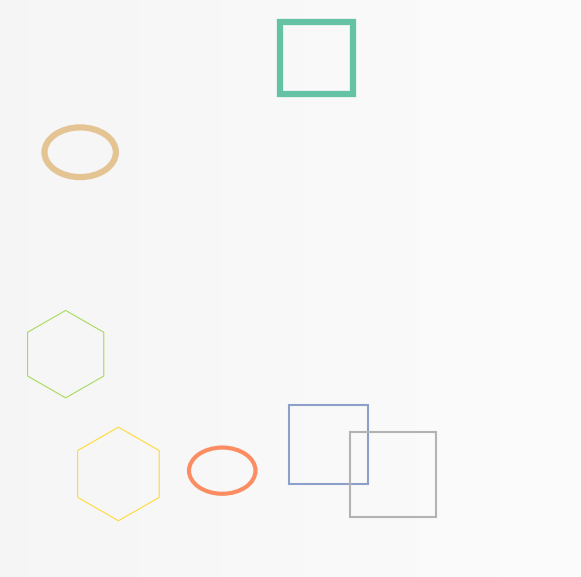[{"shape": "square", "thickness": 3, "radius": 0.31, "center": [0.545, 0.899]}, {"shape": "oval", "thickness": 2, "radius": 0.29, "center": [0.382, 0.184]}, {"shape": "square", "thickness": 1, "radius": 0.34, "center": [0.565, 0.23]}, {"shape": "hexagon", "thickness": 0.5, "radius": 0.38, "center": [0.113, 0.386]}, {"shape": "hexagon", "thickness": 0.5, "radius": 0.41, "center": [0.204, 0.178]}, {"shape": "oval", "thickness": 3, "radius": 0.31, "center": [0.138, 0.735]}, {"shape": "square", "thickness": 1, "radius": 0.37, "center": [0.676, 0.177]}]